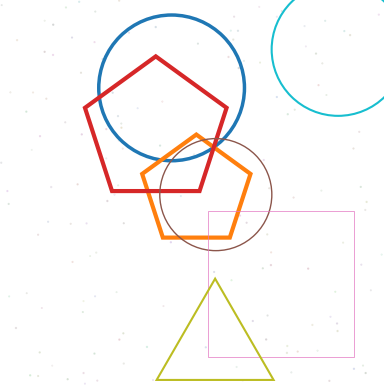[{"shape": "circle", "thickness": 2.5, "radius": 0.95, "center": [0.446, 0.772]}, {"shape": "pentagon", "thickness": 3, "radius": 0.74, "center": [0.51, 0.503]}, {"shape": "pentagon", "thickness": 3, "radius": 0.97, "center": [0.405, 0.66]}, {"shape": "circle", "thickness": 1, "radius": 0.73, "center": [0.561, 0.494]}, {"shape": "square", "thickness": 0.5, "radius": 0.95, "center": [0.73, 0.262]}, {"shape": "triangle", "thickness": 1.5, "radius": 0.88, "center": [0.559, 0.101]}, {"shape": "circle", "thickness": 1.5, "radius": 0.86, "center": [0.878, 0.872]}]